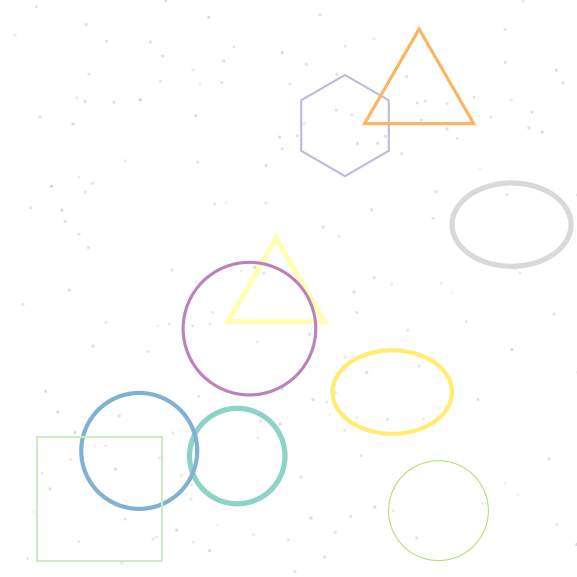[{"shape": "circle", "thickness": 2.5, "radius": 0.41, "center": [0.411, 0.209]}, {"shape": "triangle", "thickness": 2.5, "radius": 0.48, "center": [0.478, 0.49]}, {"shape": "hexagon", "thickness": 1, "radius": 0.44, "center": [0.597, 0.782]}, {"shape": "circle", "thickness": 2, "radius": 0.5, "center": [0.241, 0.218]}, {"shape": "triangle", "thickness": 1.5, "radius": 0.55, "center": [0.726, 0.84]}, {"shape": "circle", "thickness": 0.5, "radius": 0.43, "center": [0.759, 0.115]}, {"shape": "oval", "thickness": 2.5, "radius": 0.52, "center": [0.886, 0.61]}, {"shape": "circle", "thickness": 1.5, "radius": 0.57, "center": [0.432, 0.43]}, {"shape": "square", "thickness": 1, "radius": 0.54, "center": [0.172, 0.135]}, {"shape": "oval", "thickness": 2, "radius": 0.52, "center": [0.679, 0.32]}]